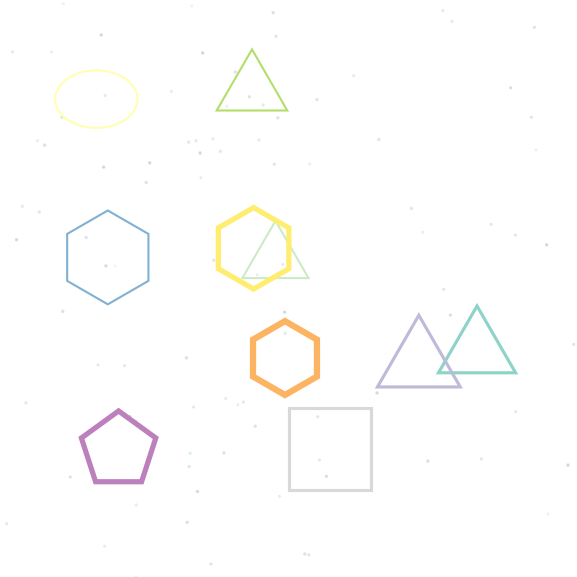[{"shape": "triangle", "thickness": 1.5, "radius": 0.39, "center": [0.826, 0.392]}, {"shape": "oval", "thickness": 1, "radius": 0.36, "center": [0.167, 0.827]}, {"shape": "triangle", "thickness": 1.5, "radius": 0.41, "center": [0.725, 0.37]}, {"shape": "hexagon", "thickness": 1, "radius": 0.41, "center": [0.187, 0.553]}, {"shape": "hexagon", "thickness": 3, "radius": 0.32, "center": [0.493, 0.379]}, {"shape": "triangle", "thickness": 1, "radius": 0.35, "center": [0.436, 0.843]}, {"shape": "square", "thickness": 1.5, "radius": 0.36, "center": [0.572, 0.222]}, {"shape": "pentagon", "thickness": 2.5, "radius": 0.34, "center": [0.205, 0.22]}, {"shape": "triangle", "thickness": 1, "radius": 0.33, "center": [0.477, 0.551]}, {"shape": "hexagon", "thickness": 2.5, "radius": 0.35, "center": [0.439, 0.569]}]